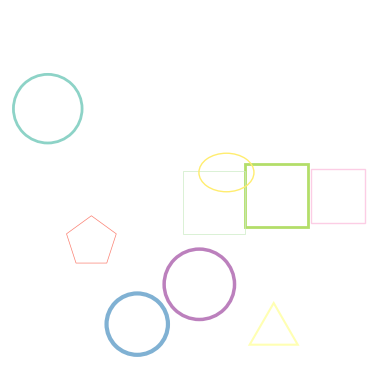[{"shape": "circle", "thickness": 2, "radius": 0.45, "center": [0.124, 0.718]}, {"shape": "triangle", "thickness": 1.5, "radius": 0.36, "center": [0.711, 0.141]}, {"shape": "pentagon", "thickness": 0.5, "radius": 0.34, "center": [0.237, 0.372]}, {"shape": "circle", "thickness": 3, "radius": 0.4, "center": [0.356, 0.158]}, {"shape": "square", "thickness": 2, "radius": 0.41, "center": [0.717, 0.492]}, {"shape": "square", "thickness": 1, "radius": 0.35, "center": [0.878, 0.491]}, {"shape": "circle", "thickness": 2.5, "radius": 0.46, "center": [0.518, 0.262]}, {"shape": "square", "thickness": 0.5, "radius": 0.4, "center": [0.555, 0.474]}, {"shape": "oval", "thickness": 1, "radius": 0.36, "center": [0.588, 0.552]}]